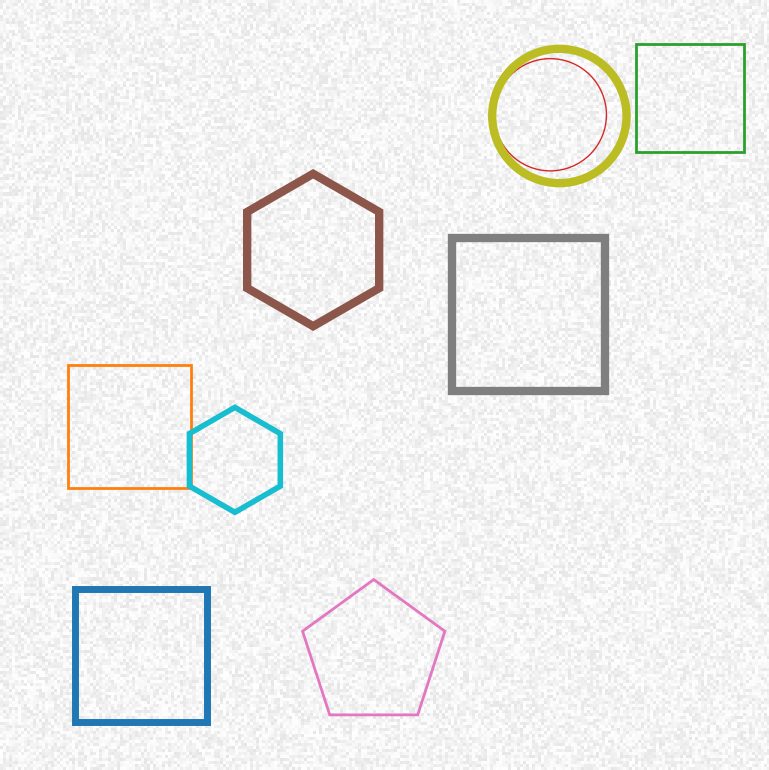[{"shape": "square", "thickness": 2.5, "radius": 0.43, "center": [0.183, 0.148]}, {"shape": "square", "thickness": 1, "radius": 0.4, "center": [0.168, 0.446]}, {"shape": "square", "thickness": 1, "radius": 0.35, "center": [0.896, 0.873]}, {"shape": "circle", "thickness": 0.5, "radius": 0.36, "center": [0.715, 0.851]}, {"shape": "hexagon", "thickness": 3, "radius": 0.49, "center": [0.407, 0.675]}, {"shape": "pentagon", "thickness": 1, "radius": 0.49, "center": [0.485, 0.15]}, {"shape": "square", "thickness": 3, "radius": 0.5, "center": [0.686, 0.591]}, {"shape": "circle", "thickness": 3, "radius": 0.44, "center": [0.726, 0.849]}, {"shape": "hexagon", "thickness": 2, "radius": 0.34, "center": [0.305, 0.403]}]